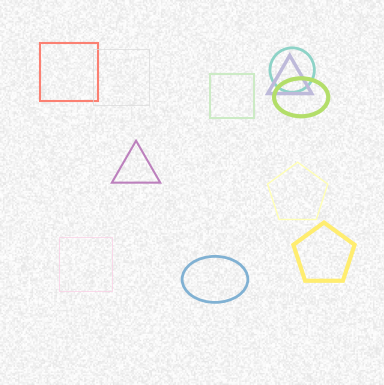[{"shape": "circle", "thickness": 2, "radius": 0.29, "center": [0.759, 0.818]}, {"shape": "pentagon", "thickness": 1, "radius": 0.41, "center": [0.773, 0.496]}, {"shape": "triangle", "thickness": 2.5, "radius": 0.33, "center": [0.753, 0.79]}, {"shape": "square", "thickness": 1.5, "radius": 0.38, "center": [0.179, 0.814]}, {"shape": "oval", "thickness": 2, "radius": 0.43, "center": [0.558, 0.274]}, {"shape": "oval", "thickness": 3, "radius": 0.35, "center": [0.782, 0.747]}, {"shape": "square", "thickness": 0.5, "radius": 0.35, "center": [0.221, 0.314]}, {"shape": "square", "thickness": 0.5, "radius": 0.36, "center": [0.315, 0.8]}, {"shape": "triangle", "thickness": 1.5, "radius": 0.36, "center": [0.353, 0.562]}, {"shape": "square", "thickness": 1.5, "radius": 0.29, "center": [0.602, 0.751]}, {"shape": "pentagon", "thickness": 3, "radius": 0.42, "center": [0.842, 0.338]}]